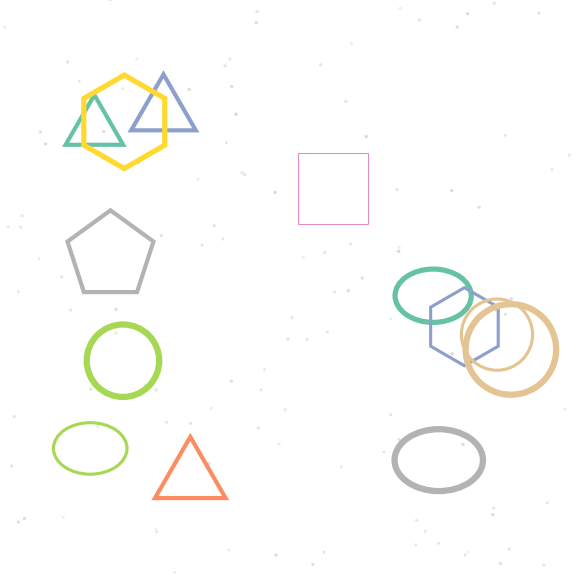[{"shape": "oval", "thickness": 2.5, "radius": 0.33, "center": [0.75, 0.487]}, {"shape": "triangle", "thickness": 2, "radius": 0.29, "center": [0.163, 0.777]}, {"shape": "triangle", "thickness": 2, "radius": 0.35, "center": [0.33, 0.172]}, {"shape": "hexagon", "thickness": 1.5, "radius": 0.34, "center": [0.804, 0.433]}, {"shape": "triangle", "thickness": 2, "radius": 0.32, "center": [0.283, 0.806]}, {"shape": "square", "thickness": 0.5, "radius": 0.3, "center": [0.576, 0.673]}, {"shape": "circle", "thickness": 3, "radius": 0.31, "center": [0.213, 0.375]}, {"shape": "oval", "thickness": 1.5, "radius": 0.32, "center": [0.156, 0.223]}, {"shape": "hexagon", "thickness": 2.5, "radius": 0.4, "center": [0.215, 0.788]}, {"shape": "circle", "thickness": 3, "radius": 0.39, "center": [0.885, 0.394]}, {"shape": "circle", "thickness": 1.5, "radius": 0.31, "center": [0.861, 0.42]}, {"shape": "oval", "thickness": 3, "radius": 0.38, "center": [0.76, 0.202]}, {"shape": "pentagon", "thickness": 2, "radius": 0.39, "center": [0.191, 0.557]}]